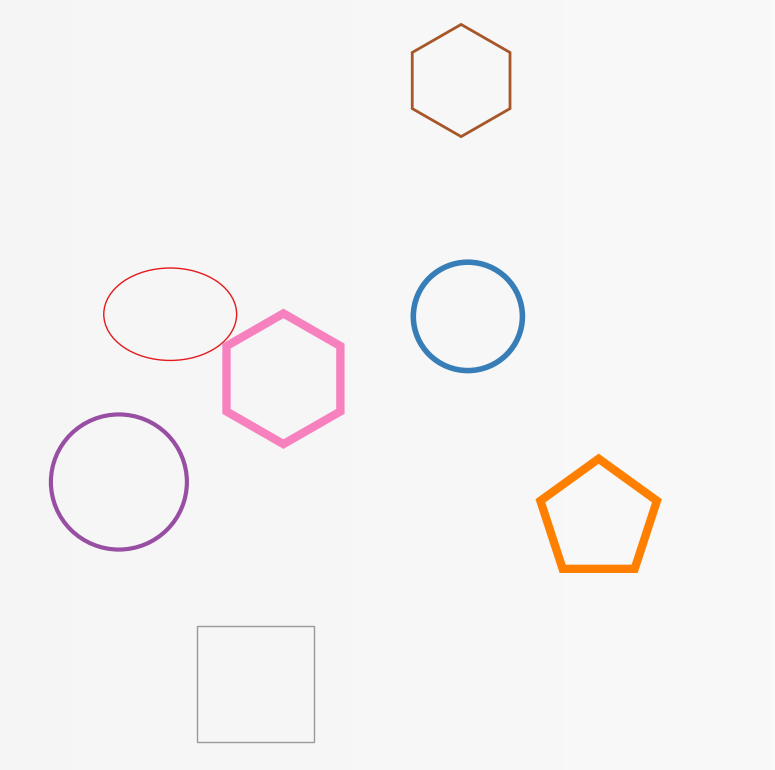[{"shape": "oval", "thickness": 0.5, "radius": 0.43, "center": [0.22, 0.592]}, {"shape": "circle", "thickness": 2, "radius": 0.35, "center": [0.604, 0.589]}, {"shape": "circle", "thickness": 1.5, "radius": 0.44, "center": [0.153, 0.374]}, {"shape": "pentagon", "thickness": 3, "radius": 0.4, "center": [0.772, 0.325]}, {"shape": "hexagon", "thickness": 1, "radius": 0.36, "center": [0.595, 0.895]}, {"shape": "hexagon", "thickness": 3, "radius": 0.42, "center": [0.366, 0.508]}, {"shape": "square", "thickness": 0.5, "radius": 0.38, "center": [0.33, 0.112]}]